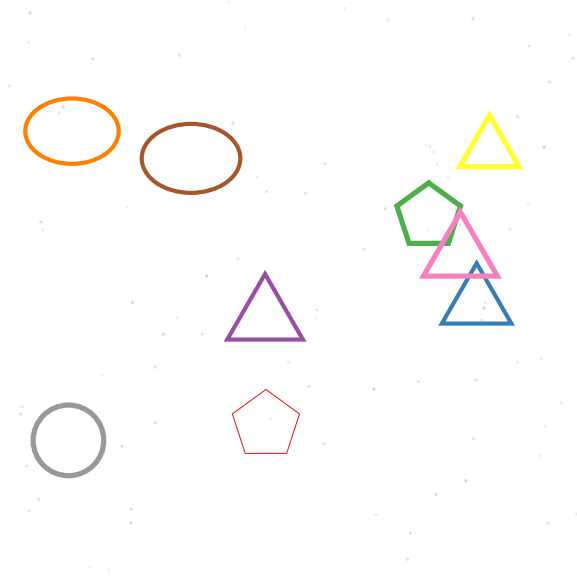[{"shape": "pentagon", "thickness": 0.5, "radius": 0.31, "center": [0.46, 0.264]}, {"shape": "triangle", "thickness": 2, "radius": 0.35, "center": [0.825, 0.474]}, {"shape": "pentagon", "thickness": 2.5, "radius": 0.29, "center": [0.742, 0.625]}, {"shape": "triangle", "thickness": 2, "radius": 0.38, "center": [0.459, 0.449]}, {"shape": "oval", "thickness": 2, "radius": 0.4, "center": [0.125, 0.772]}, {"shape": "triangle", "thickness": 2.5, "radius": 0.3, "center": [0.847, 0.74]}, {"shape": "oval", "thickness": 2, "radius": 0.43, "center": [0.331, 0.725]}, {"shape": "triangle", "thickness": 2.5, "radius": 0.37, "center": [0.797, 0.558]}, {"shape": "circle", "thickness": 2.5, "radius": 0.31, "center": [0.119, 0.237]}]